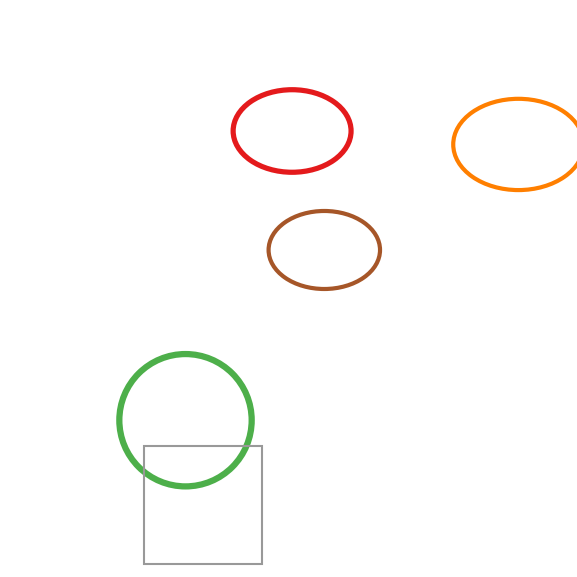[{"shape": "oval", "thickness": 2.5, "radius": 0.51, "center": [0.506, 0.772]}, {"shape": "circle", "thickness": 3, "radius": 0.57, "center": [0.321, 0.271]}, {"shape": "oval", "thickness": 2, "radius": 0.56, "center": [0.898, 0.749]}, {"shape": "oval", "thickness": 2, "radius": 0.48, "center": [0.562, 0.566]}, {"shape": "square", "thickness": 1, "radius": 0.51, "center": [0.351, 0.125]}]